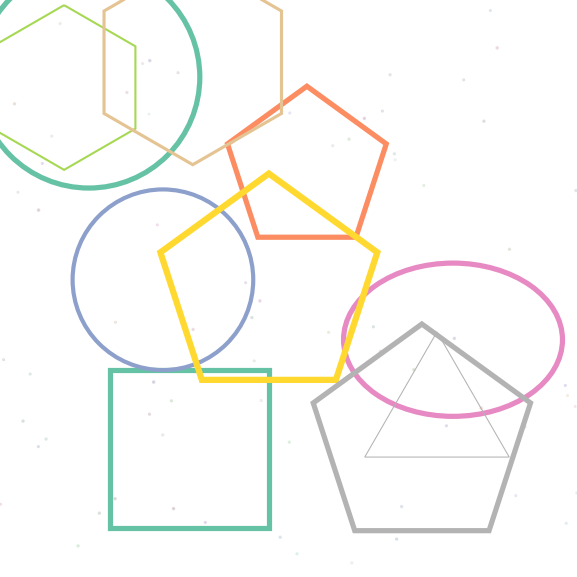[{"shape": "circle", "thickness": 2.5, "radius": 0.96, "center": [0.154, 0.866]}, {"shape": "square", "thickness": 2.5, "radius": 0.69, "center": [0.328, 0.222]}, {"shape": "pentagon", "thickness": 2.5, "radius": 0.72, "center": [0.531, 0.705]}, {"shape": "circle", "thickness": 2, "radius": 0.78, "center": [0.282, 0.515]}, {"shape": "oval", "thickness": 2.5, "radius": 0.95, "center": [0.784, 0.411]}, {"shape": "hexagon", "thickness": 1, "radius": 0.71, "center": [0.111, 0.848]}, {"shape": "pentagon", "thickness": 3, "radius": 0.99, "center": [0.466, 0.501]}, {"shape": "hexagon", "thickness": 1.5, "radius": 0.89, "center": [0.334, 0.891]}, {"shape": "pentagon", "thickness": 2.5, "radius": 0.99, "center": [0.731, 0.24]}, {"shape": "triangle", "thickness": 0.5, "radius": 0.72, "center": [0.757, 0.28]}]